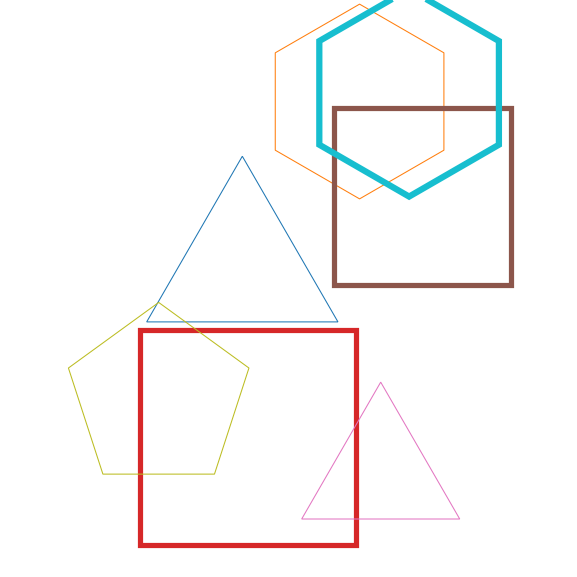[{"shape": "triangle", "thickness": 0.5, "radius": 0.96, "center": [0.42, 0.537]}, {"shape": "hexagon", "thickness": 0.5, "radius": 0.84, "center": [0.623, 0.823]}, {"shape": "square", "thickness": 2.5, "radius": 0.93, "center": [0.43, 0.242]}, {"shape": "square", "thickness": 2.5, "radius": 0.77, "center": [0.732, 0.659]}, {"shape": "triangle", "thickness": 0.5, "radius": 0.79, "center": [0.659, 0.179]}, {"shape": "pentagon", "thickness": 0.5, "radius": 0.82, "center": [0.275, 0.311]}, {"shape": "hexagon", "thickness": 3, "radius": 0.9, "center": [0.708, 0.838]}]